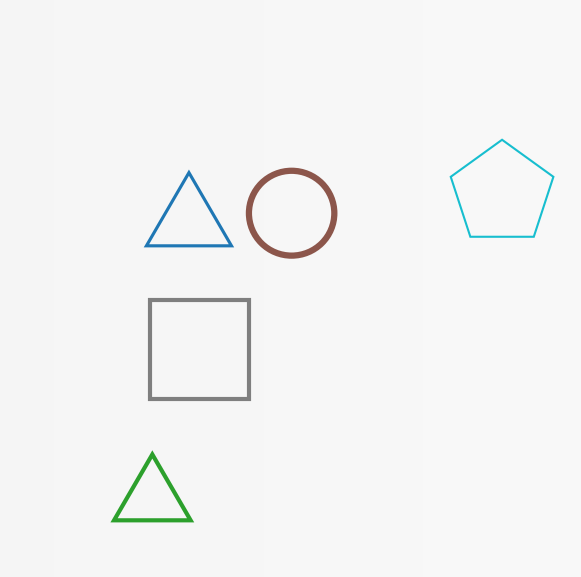[{"shape": "triangle", "thickness": 1.5, "radius": 0.42, "center": [0.325, 0.616]}, {"shape": "triangle", "thickness": 2, "radius": 0.38, "center": [0.262, 0.136]}, {"shape": "circle", "thickness": 3, "radius": 0.37, "center": [0.502, 0.63]}, {"shape": "square", "thickness": 2, "radius": 0.43, "center": [0.343, 0.394]}, {"shape": "pentagon", "thickness": 1, "radius": 0.46, "center": [0.864, 0.664]}]